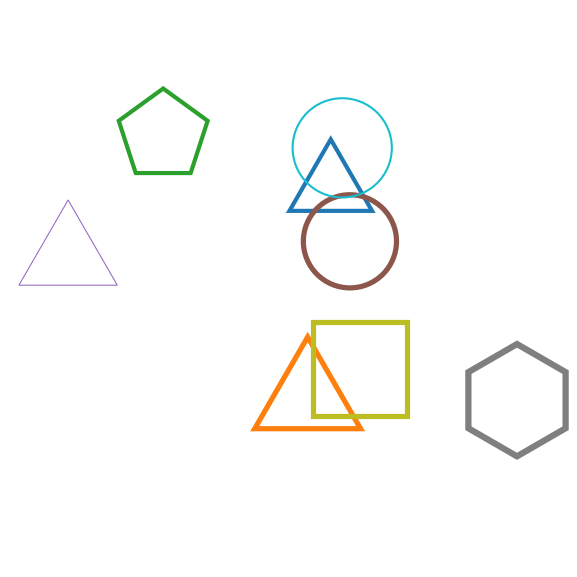[{"shape": "triangle", "thickness": 2, "radius": 0.41, "center": [0.573, 0.675]}, {"shape": "triangle", "thickness": 2.5, "radius": 0.53, "center": [0.533, 0.31]}, {"shape": "pentagon", "thickness": 2, "radius": 0.4, "center": [0.283, 0.765]}, {"shape": "triangle", "thickness": 0.5, "radius": 0.49, "center": [0.118, 0.554]}, {"shape": "circle", "thickness": 2.5, "radius": 0.4, "center": [0.606, 0.581]}, {"shape": "hexagon", "thickness": 3, "radius": 0.49, "center": [0.895, 0.306]}, {"shape": "square", "thickness": 2.5, "radius": 0.41, "center": [0.624, 0.36]}, {"shape": "circle", "thickness": 1, "radius": 0.43, "center": [0.593, 0.743]}]